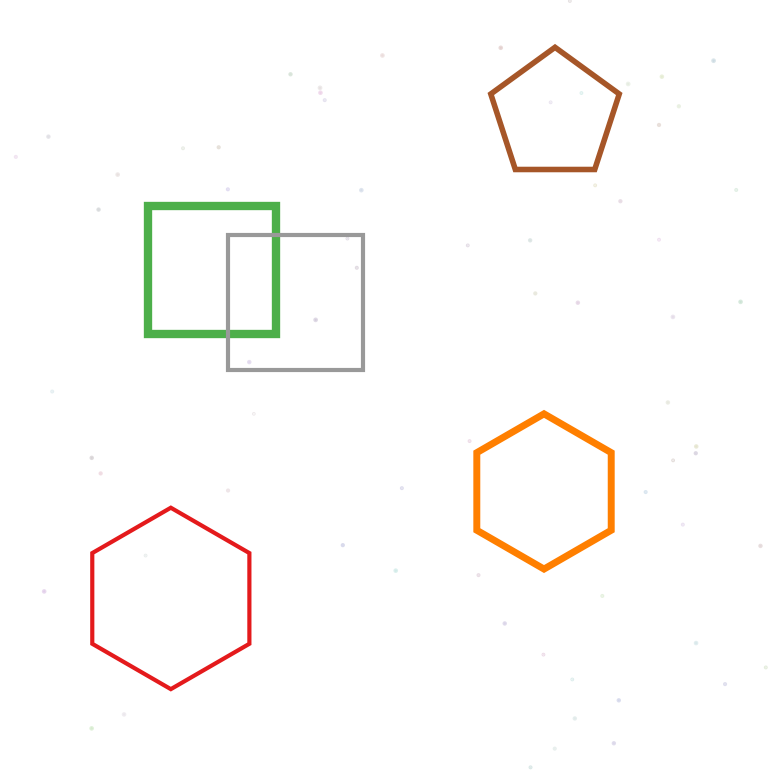[{"shape": "hexagon", "thickness": 1.5, "radius": 0.59, "center": [0.222, 0.223]}, {"shape": "square", "thickness": 3, "radius": 0.41, "center": [0.275, 0.649]}, {"shape": "hexagon", "thickness": 2.5, "radius": 0.5, "center": [0.707, 0.362]}, {"shape": "pentagon", "thickness": 2, "radius": 0.44, "center": [0.721, 0.851]}, {"shape": "square", "thickness": 1.5, "radius": 0.44, "center": [0.384, 0.607]}]